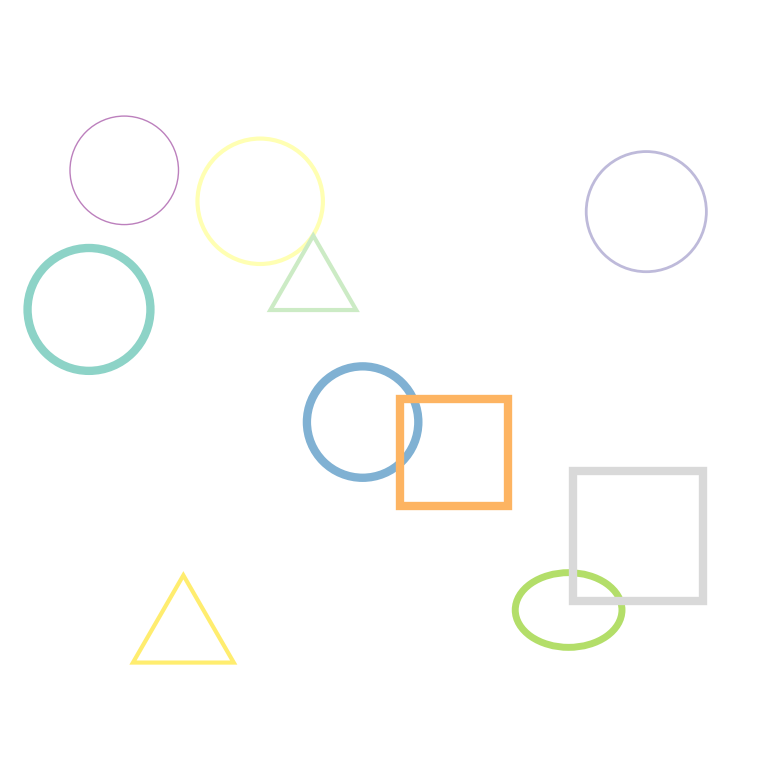[{"shape": "circle", "thickness": 3, "radius": 0.4, "center": [0.116, 0.598]}, {"shape": "circle", "thickness": 1.5, "radius": 0.41, "center": [0.338, 0.739]}, {"shape": "circle", "thickness": 1, "radius": 0.39, "center": [0.839, 0.725]}, {"shape": "circle", "thickness": 3, "radius": 0.36, "center": [0.471, 0.452]}, {"shape": "square", "thickness": 3, "radius": 0.35, "center": [0.59, 0.412]}, {"shape": "oval", "thickness": 2.5, "radius": 0.35, "center": [0.738, 0.208]}, {"shape": "square", "thickness": 3, "radius": 0.42, "center": [0.829, 0.304]}, {"shape": "circle", "thickness": 0.5, "radius": 0.35, "center": [0.161, 0.779]}, {"shape": "triangle", "thickness": 1.5, "radius": 0.32, "center": [0.407, 0.63]}, {"shape": "triangle", "thickness": 1.5, "radius": 0.38, "center": [0.238, 0.177]}]